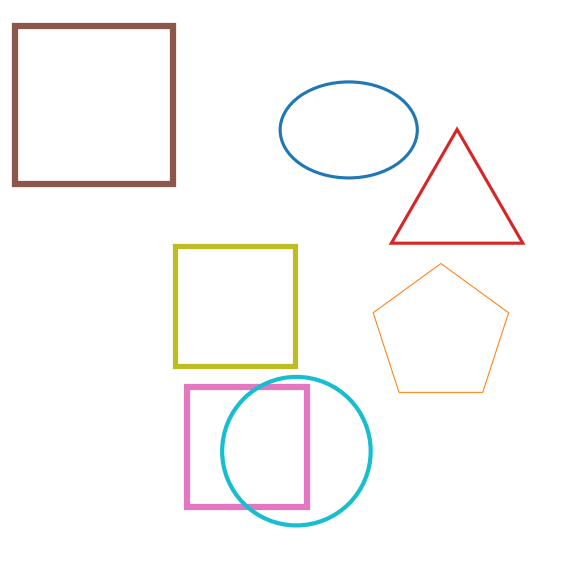[{"shape": "oval", "thickness": 1.5, "radius": 0.59, "center": [0.604, 0.774]}, {"shape": "pentagon", "thickness": 0.5, "radius": 0.62, "center": [0.763, 0.42]}, {"shape": "triangle", "thickness": 1.5, "radius": 0.66, "center": [0.791, 0.644]}, {"shape": "square", "thickness": 3, "radius": 0.68, "center": [0.163, 0.817]}, {"shape": "square", "thickness": 3, "radius": 0.52, "center": [0.428, 0.225]}, {"shape": "square", "thickness": 2.5, "radius": 0.52, "center": [0.407, 0.47]}, {"shape": "circle", "thickness": 2, "radius": 0.64, "center": [0.513, 0.218]}]